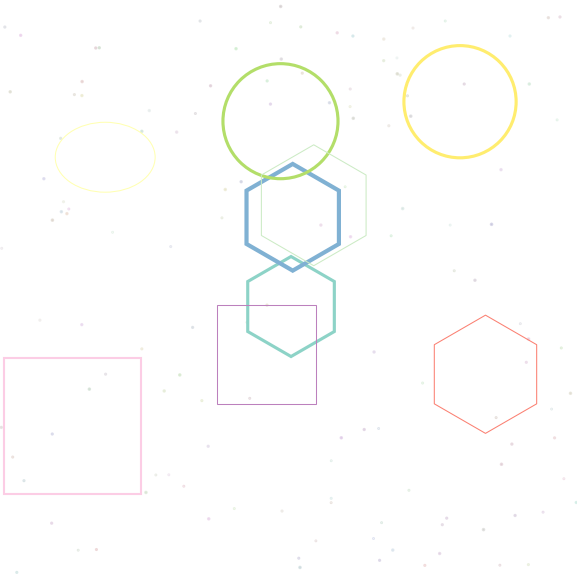[{"shape": "hexagon", "thickness": 1.5, "radius": 0.43, "center": [0.504, 0.468]}, {"shape": "oval", "thickness": 0.5, "radius": 0.43, "center": [0.182, 0.727]}, {"shape": "hexagon", "thickness": 0.5, "radius": 0.51, "center": [0.841, 0.351]}, {"shape": "hexagon", "thickness": 2, "radius": 0.46, "center": [0.507, 0.623]}, {"shape": "circle", "thickness": 1.5, "radius": 0.5, "center": [0.486, 0.789]}, {"shape": "square", "thickness": 1, "radius": 0.59, "center": [0.125, 0.261]}, {"shape": "square", "thickness": 0.5, "radius": 0.43, "center": [0.461, 0.385]}, {"shape": "hexagon", "thickness": 0.5, "radius": 0.52, "center": [0.543, 0.644]}, {"shape": "circle", "thickness": 1.5, "radius": 0.49, "center": [0.797, 0.823]}]